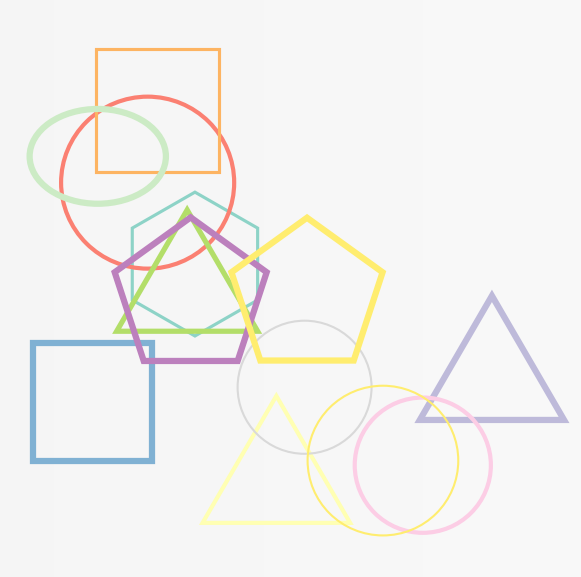[{"shape": "hexagon", "thickness": 1.5, "radius": 0.62, "center": [0.335, 0.542]}, {"shape": "triangle", "thickness": 2, "radius": 0.73, "center": [0.475, 0.167]}, {"shape": "triangle", "thickness": 3, "radius": 0.72, "center": [0.846, 0.344]}, {"shape": "circle", "thickness": 2, "radius": 0.74, "center": [0.254, 0.683]}, {"shape": "square", "thickness": 3, "radius": 0.51, "center": [0.159, 0.303]}, {"shape": "square", "thickness": 1.5, "radius": 0.53, "center": [0.272, 0.808]}, {"shape": "triangle", "thickness": 2.5, "radius": 0.7, "center": [0.322, 0.496]}, {"shape": "circle", "thickness": 2, "radius": 0.59, "center": [0.727, 0.194]}, {"shape": "circle", "thickness": 1, "radius": 0.58, "center": [0.524, 0.329]}, {"shape": "pentagon", "thickness": 3, "radius": 0.69, "center": [0.328, 0.485]}, {"shape": "oval", "thickness": 3, "radius": 0.59, "center": [0.168, 0.728]}, {"shape": "circle", "thickness": 1, "radius": 0.65, "center": [0.659, 0.202]}, {"shape": "pentagon", "thickness": 3, "radius": 0.68, "center": [0.528, 0.485]}]